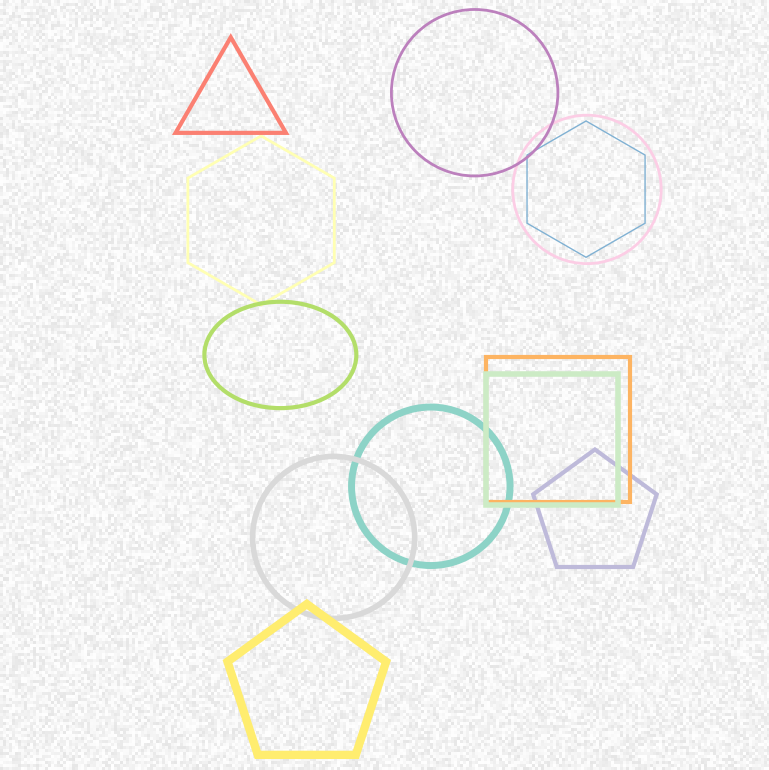[{"shape": "circle", "thickness": 2.5, "radius": 0.51, "center": [0.559, 0.368]}, {"shape": "hexagon", "thickness": 1, "radius": 0.55, "center": [0.339, 0.714]}, {"shape": "pentagon", "thickness": 1.5, "radius": 0.42, "center": [0.773, 0.332]}, {"shape": "triangle", "thickness": 1.5, "radius": 0.41, "center": [0.3, 0.869]}, {"shape": "hexagon", "thickness": 0.5, "radius": 0.44, "center": [0.761, 0.754]}, {"shape": "square", "thickness": 1.5, "radius": 0.47, "center": [0.725, 0.442]}, {"shape": "oval", "thickness": 1.5, "radius": 0.49, "center": [0.364, 0.539]}, {"shape": "circle", "thickness": 1, "radius": 0.48, "center": [0.762, 0.754]}, {"shape": "circle", "thickness": 2, "radius": 0.53, "center": [0.433, 0.302]}, {"shape": "circle", "thickness": 1, "radius": 0.54, "center": [0.616, 0.88]}, {"shape": "square", "thickness": 2, "radius": 0.43, "center": [0.717, 0.429]}, {"shape": "pentagon", "thickness": 3, "radius": 0.54, "center": [0.398, 0.107]}]